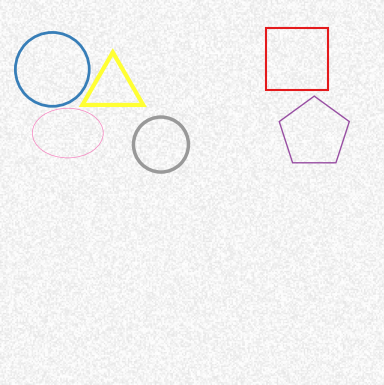[{"shape": "square", "thickness": 1.5, "radius": 0.41, "center": [0.771, 0.847]}, {"shape": "circle", "thickness": 2, "radius": 0.48, "center": [0.136, 0.82]}, {"shape": "pentagon", "thickness": 1, "radius": 0.48, "center": [0.816, 0.655]}, {"shape": "triangle", "thickness": 3, "radius": 0.46, "center": [0.293, 0.773]}, {"shape": "oval", "thickness": 0.5, "radius": 0.46, "center": [0.176, 0.654]}, {"shape": "circle", "thickness": 2.5, "radius": 0.36, "center": [0.418, 0.625]}]